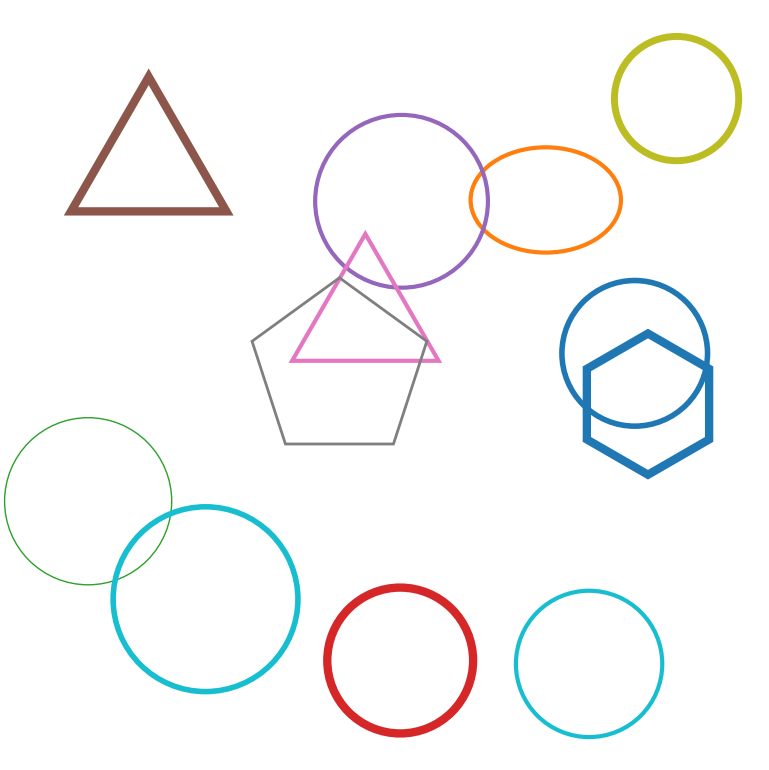[{"shape": "circle", "thickness": 2, "radius": 0.47, "center": [0.824, 0.541]}, {"shape": "hexagon", "thickness": 3, "radius": 0.46, "center": [0.842, 0.475]}, {"shape": "oval", "thickness": 1.5, "radius": 0.49, "center": [0.709, 0.74]}, {"shape": "circle", "thickness": 0.5, "radius": 0.54, "center": [0.114, 0.349]}, {"shape": "circle", "thickness": 3, "radius": 0.47, "center": [0.52, 0.142]}, {"shape": "circle", "thickness": 1.5, "radius": 0.56, "center": [0.521, 0.739]}, {"shape": "triangle", "thickness": 3, "radius": 0.58, "center": [0.193, 0.784]}, {"shape": "triangle", "thickness": 1.5, "radius": 0.55, "center": [0.474, 0.586]}, {"shape": "pentagon", "thickness": 1, "radius": 0.6, "center": [0.441, 0.52]}, {"shape": "circle", "thickness": 2.5, "radius": 0.4, "center": [0.879, 0.872]}, {"shape": "circle", "thickness": 2, "radius": 0.6, "center": [0.267, 0.222]}, {"shape": "circle", "thickness": 1.5, "radius": 0.48, "center": [0.765, 0.138]}]